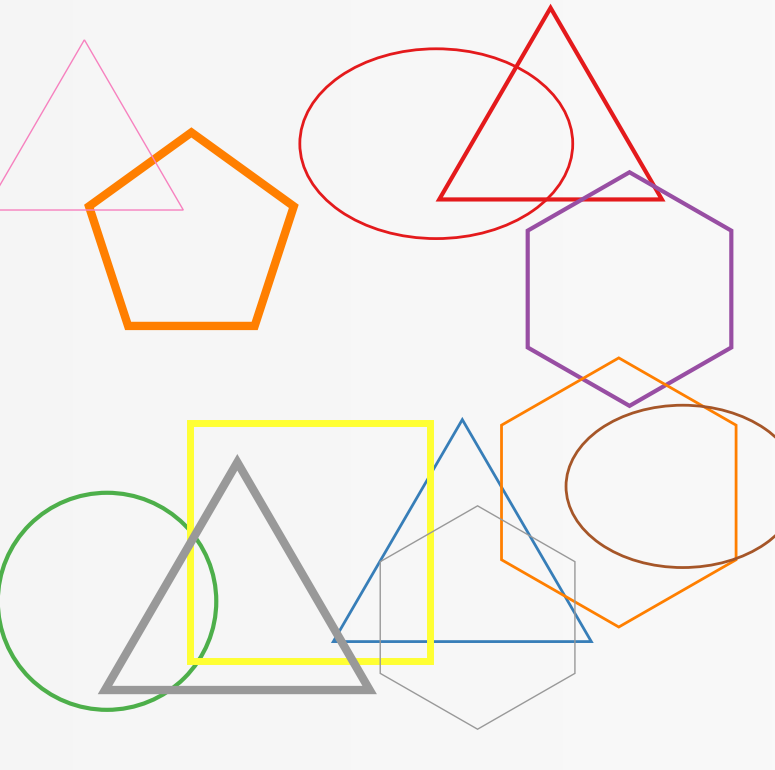[{"shape": "oval", "thickness": 1, "radius": 0.88, "center": [0.563, 0.813]}, {"shape": "triangle", "thickness": 1.5, "radius": 0.83, "center": [0.71, 0.824]}, {"shape": "triangle", "thickness": 1, "radius": 0.96, "center": [0.597, 0.263]}, {"shape": "circle", "thickness": 1.5, "radius": 0.7, "center": [0.138, 0.219]}, {"shape": "hexagon", "thickness": 1.5, "radius": 0.76, "center": [0.812, 0.625]}, {"shape": "pentagon", "thickness": 3, "radius": 0.69, "center": [0.247, 0.689]}, {"shape": "hexagon", "thickness": 1, "radius": 0.87, "center": [0.798, 0.36]}, {"shape": "square", "thickness": 2.5, "radius": 0.78, "center": [0.4, 0.296]}, {"shape": "oval", "thickness": 1, "radius": 0.75, "center": [0.881, 0.368]}, {"shape": "triangle", "thickness": 0.5, "radius": 0.74, "center": [0.109, 0.801]}, {"shape": "triangle", "thickness": 3, "radius": 0.99, "center": [0.306, 0.202]}, {"shape": "hexagon", "thickness": 0.5, "radius": 0.73, "center": [0.616, 0.198]}]